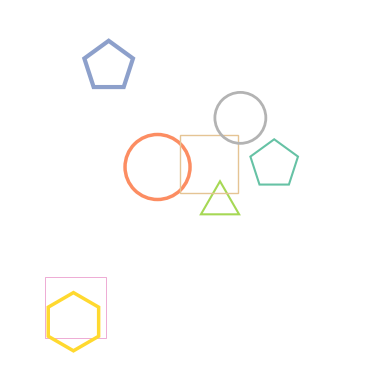[{"shape": "pentagon", "thickness": 1.5, "radius": 0.32, "center": [0.712, 0.573]}, {"shape": "circle", "thickness": 2.5, "radius": 0.42, "center": [0.409, 0.566]}, {"shape": "pentagon", "thickness": 3, "radius": 0.33, "center": [0.282, 0.828]}, {"shape": "square", "thickness": 0.5, "radius": 0.39, "center": [0.196, 0.2]}, {"shape": "triangle", "thickness": 1.5, "radius": 0.29, "center": [0.571, 0.472]}, {"shape": "hexagon", "thickness": 2.5, "radius": 0.38, "center": [0.191, 0.164]}, {"shape": "square", "thickness": 1, "radius": 0.38, "center": [0.542, 0.574]}, {"shape": "circle", "thickness": 2, "radius": 0.33, "center": [0.624, 0.694]}]